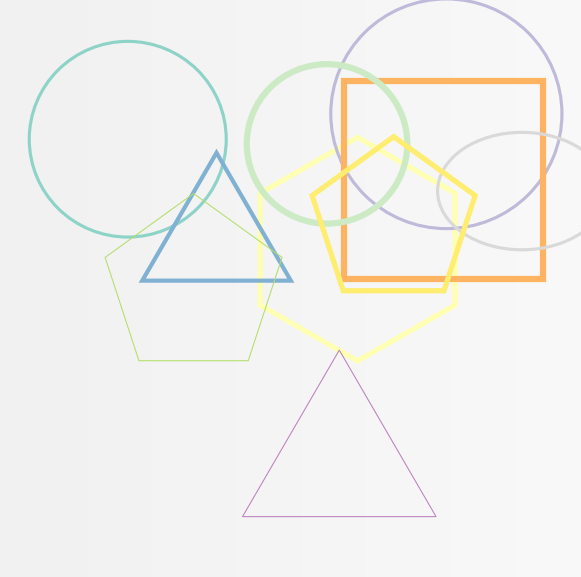[{"shape": "circle", "thickness": 1.5, "radius": 0.85, "center": [0.22, 0.758]}, {"shape": "hexagon", "thickness": 2.5, "radius": 0.97, "center": [0.615, 0.568]}, {"shape": "circle", "thickness": 1.5, "radius": 0.99, "center": [0.768, 0.802]}, {"shape": "triangle", "thickness": 2, "radius": 0.74, "center": [0.373, 0.587]}, {"shape": "square", "thickness": 3, "radius": 0.86, "center": [0.763, 0.688]}, {"shape": "pentagon", "thickness": 0.5, "radius": 0.8, "center": [0.333, 0.504]}, {"shape": "oval", "thickness": 1.5, "radius": 0.73, "center": [0.898, 0.668]}, {"shape": "triangle", "thickness": 0.5, "radius": 0.96, "center": [0.584, 0.201]}, {"shape": "circle", "thickness": 3, "radius": 0.69, "center": [0.563, 0.75]}, {"shape": "pentagon", "thickness": 2.5, "radius": 0.74, "center": [0.677, 0.615]}]